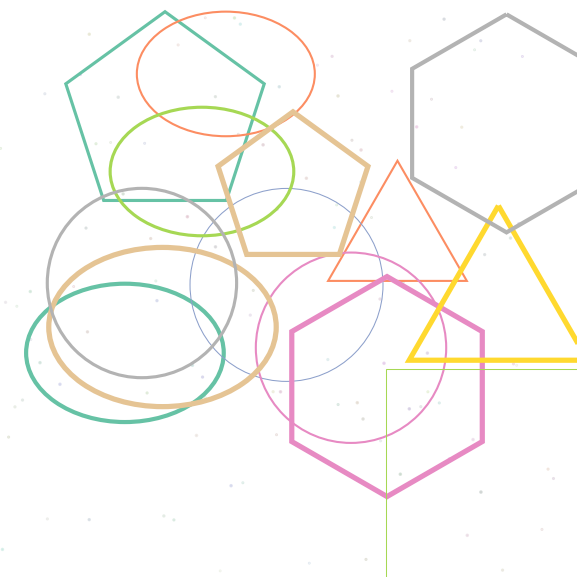[{"shape": "pentagon", "thickness": 1.5, "radius": 0.9, "center": [0.286, 0.798]}, {"shape": "oval", "thickness": 2, "radius": 0.86, "center": [0.216, 0.388]}, {"shape": "triangle", "thickness": 1, "radius": 0.69, "center": [0.688, 0.582]}, {"shape": "oval", "thickness": 1, "radius": 0.77, "center": [0.391, 0.871]}, {"shape": "circle", "thickness": 0.5, "radius": 0.84, "center": [0.496, 0.506]}, {"shape": "circle", "thickness": 1, "radius": 0.82, "center": [0.608, 0.397]}, {"shape": "hexagon", "thickness": 2.5, "radius": 0.95, "center": [0.67, 0.33]}, {"shape": "square", "thickness": 0.5, "radius": 0.95, "center": [0.859, 0.17]}, {"shape": "oval", "thickness": 1.5, "radius": 0.79, "center": [0.35, 0.702]}, {"shape": "triangle", "thickness": 2.5, "radius": 0.89, "center": [0.863, 0.465]}, {"shape": "oval", "thickness": 2.5, "radius": 0.98, "center": [0.281, 0.433]}, {"shape": "pentagon", "thickness": 2.5, "radius": 0.68, "center": [0.507, 0.669]}, {"shape": "circle", "thickness": 1.5, "radius": 0.82, "center": [0.246, 0.509]}, {"shape": "hexagon", "thickness": 2, "radius": 0.94, "center": [0.877, 0.786]}]